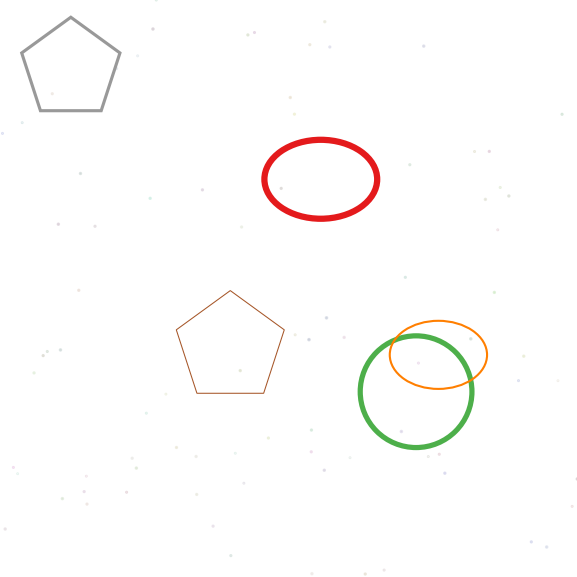[{"shape": "oval", "thickness": 3, "radius": 0.49, "center": [0.555, 0.689]}, {"shape": "circle", "thickness": 2.5, "radius": 0.48, "center": [0.72, 0.321]}, {"shape": "oval", "thickness": 1, "radius": 0.42, "center": [0.759, 0.385]}, {"shape": "pentagon", "thickness": 0.5, "radius": 0.49, "center": [0.399, 0.398]}, {"shape": "pentagon", "thickness": 1.5, "radius": 0.45, "center": [0.123, 0.88]}]